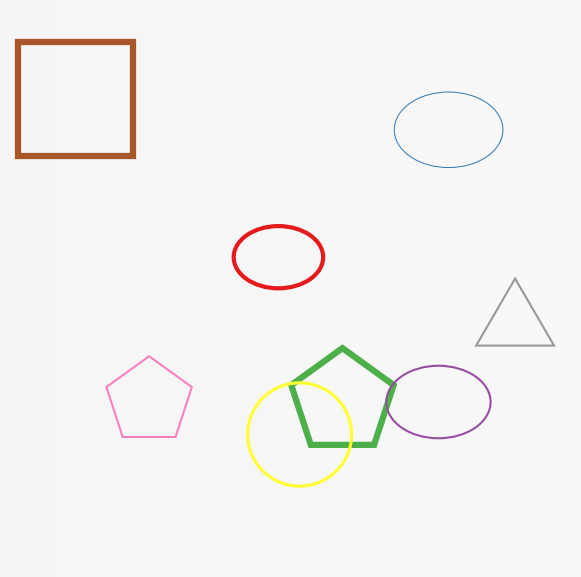[{"shape": "oval", "thickness": 2, "radius": 0.38, "center": [0.479, 0.554]}, {"shape": "oval", "thickness": 0.5, "radius": 0.47, "center": [0.772, 0.774]}, {"shape": "pentagon", "thickness": 3, "radius": 0.46, "center": [0.589, 0.304]}, {"shape": "oval", "thickness": 1, "radius": 0.45, "center": [0.754, 0.303]}, {"shape": "circle", "thickness": 1.5, "radius": 0.45, "center": [0.515, 0.247]}, {"shape": "square", "thickness": 3, "radius": 0.49, "center": [0.129, 0.827]}, {"shape": "pentagon", "thickness": 1, "radius": 0.39, "center": [0.257, 0.305]}, {"shape": "triangle", "thickness": 1, "radius": 0.39, "center": [0.886, 0.439]}]